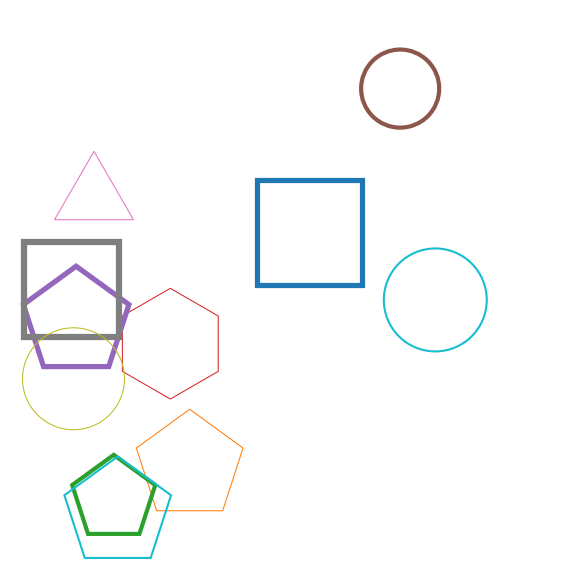[{"shape": "square", "thickness": 2.5, "radius": 0.46, "center": [0.536, 0.597]}, {"shape": "pentagon", "thickness": 0.5, "radius": 0.49, "center": [0.328, 0.193]}, {"shape": "pentagon", "thickness": 2, "radius": 0.38, "center": [0.197, 0.136]}, {"shape": "hexagon", "thickness": 0.5, "radius": 0.48, "center": [0.295, 0.404]}, {"shape": "pentagon", "thickness": 2.5, "radius": 0.48, "center": [0.132, 0.442]}, {"shape": "circle", "thickness": 2, "radius": 0.34, "center": [0.693, 0.846]}, {"shape": "triangle", "thickness": 0.5, "radius": 0.39, "center": [0.163, 0.658]}, {"shape": "square", "thickness": 3, "radius": 0.41, "center": [0.124, 0.498]}, {"shape": "circle", "thickness": 0.5, "radius": 0.44, "center": [0.127, 0.343]}, {"shape": "circle", "thickness": 1, "radius": 0.45, "center": [0.754, 0.48]}, {"shape": "pentagon", "thickness": 1, "radius": 0.49, "center": [0.204, 0.112]}]